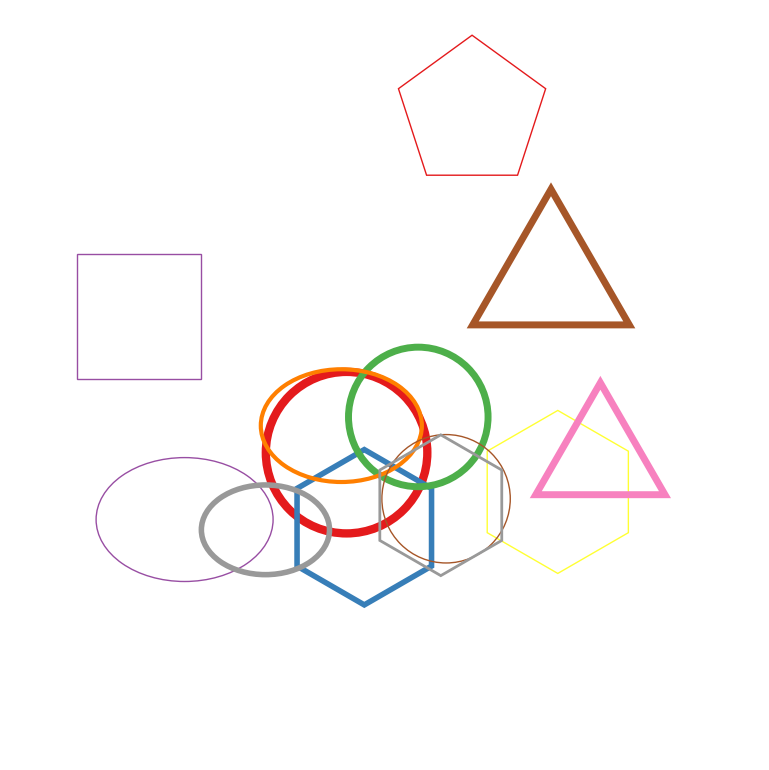[{"shape": "pentagon", "thickness": 0.5, "radius": 0.5, "center": [0.613, 0.854]}, {"shape": "circle", "thickness": 3, "radius": 0.52, "center": [0.45, 0.412]}, {"shape": "hexagon", "thickness": 2, "radius": 0.5, "center": [0.473, 0.315]}, {"shape": "circle", "thickness": 2.5, "radius": 0.45, "center": [0.543, 0.459]}, {"shape": "square", "thickness": 0.5, "radius": 0.41, "center": [0.18, 0.589]}, {"shape": "oval", "thickness": 0.5, "radius": 0.57, "center": [0.24, 0.325]}, {"shape": "oval", "thickness": 1.5, "radius": 0.52, "center": [0.443, 0.447]}, {"shape": "hexagon", "thickness": 0.5, "radius": 0.53, "center": [0.724, 0.361]}, {"shape": "circle", "thickness": 0.5, "radius": 0.42, "center": [0.579, 0.352]}, {"shape": "triangle", "thickness": 2.5, "radius": 0.59, "center": [0.716, 0.637]}, {"shape": "triangle", "thickness": 2.5, "radius": 0.48, "center": [0.78, 0.406]}, {"shape": "oval", "thickness": 2, "radius": 0.42, "center": [0.345, 0.312]}, {"shape": "hexagon", "thickness": 1, "radius": 0.46, "center": [0.572, 0.344]}]